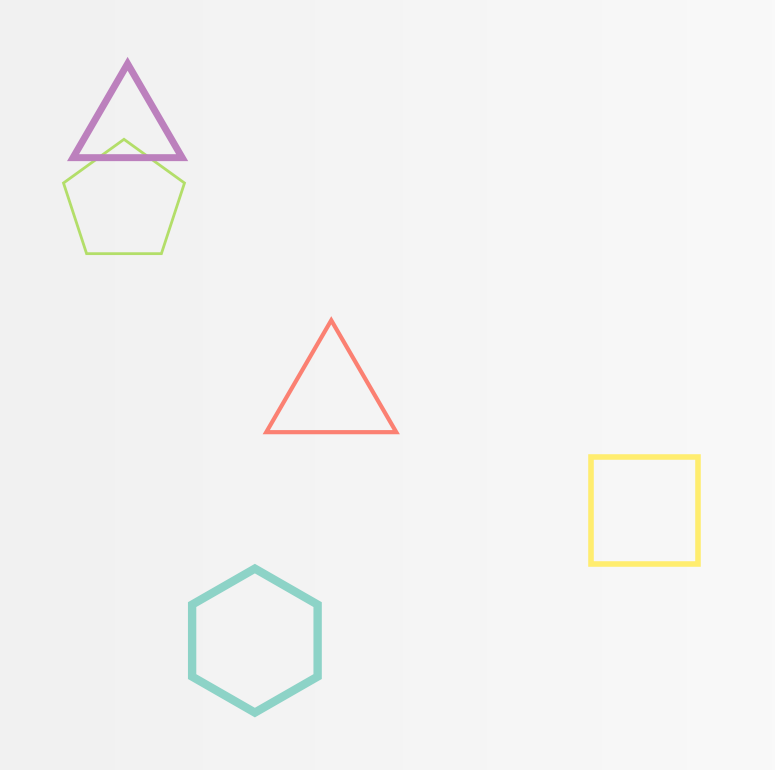[{"shape": "hexagon", "thickness": 3, "radius": 0.47, "center": [0.329, 0.168]}, {"shape": "triangle", "thickness": 1.5, "radius": 0.48, "center": [0.427, 0.487]}, {"shape": "pentagon", "thickness": 1, "radius": 0.41, "center": [0.16, 0.737]}, {"shape": "triangle", "thickness": 2.5, "radius": 0.41, "center": [0.165, 0.836]}, {"shape": "square", "thickness": 2, "radius": 0.35, "center": [0.831, 0.337]}]